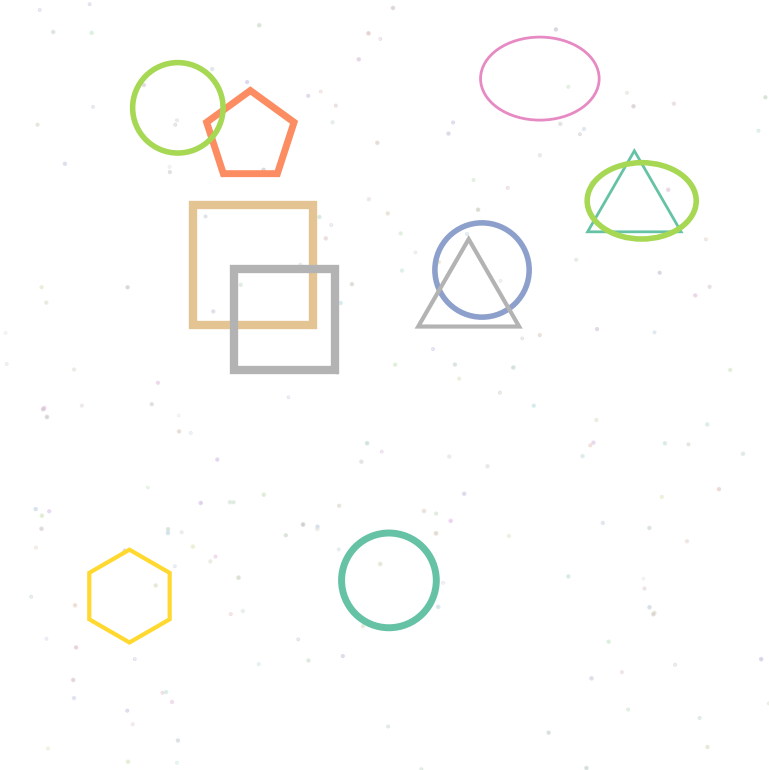[{"shape": "circle", "thickness": 2.5, "radius": 0.31, "center": [0.505, 0.246]}, {"shape": "triangle", "thickness": 1, "radius": 0.35, "center": [0.824, 0.734]}, {"shape": "pentagon", "thickness": 2.5, "radius": 0.3, "center": [0.325, 0.823]}, {"shape": "circle", "thickness": 2, "radius": 0.31, "center": [0.626, 0.649]}, {"shape": "oval", "thickness": 1, "radius": 0.39, "center": [0.701, 0.898]}, {"shape": "circle", "thickness": 2, "radius": 0.29, "center": [0.231, 0.86]}, {"shape": "oval", "thickness": 2, "radius": 0.35, "center": [0.833, 0.739]}, {"shape": "hexagon", "thickness": 1.5, "radius": 0.3, "center": [0.168, 0.226]}, {"shape": "square", "thickness": 3, "radius": 0.39, "center": [0.329, 0.656]}, {"shape": "triangle", "thickness": 1.5, "radius": 0.38, "center": [0.609, 0.614]}, {"shape": "square", "thickness": 3, "radius": 0.33, "center": [0.369, 0.585]}]